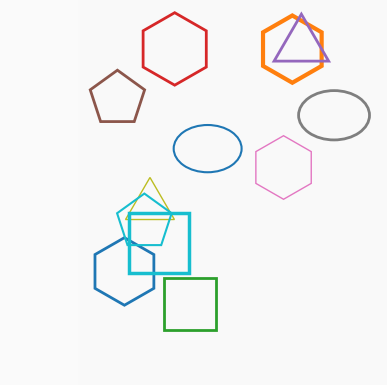[{"shape": "oval", "thickness": 1.5, "radius": 0.44, "center": [0.536, 0.614]}, {"shape": "hexagon", "thickness": 2, "radius": 0.44, "center": [0.321, 0.295]}, {"shape": "hexagon", "thickness": 3, "radius": 0.44, "center": [0.754, 0.872]}, {"shape": "square", "thickness": 2, "radius": 0.34, "center": [0.49, 0.211]}, {"shape": "hexagon", "thickness": 2, "radius": 0.47, "center": [0.451, 0.873]}, {"shape": "triangle", "thickness": 2, "radius": 0.41, "center": [0.778, 0.882]}, {"shape": "pentagon", "thickness": 2, "radius": 0.37, "center": [0.303, 0.744]}, {"shape": "hexagon", "thickness": 1, "radius": 0.41, "center": [0.732, 0.565]}, {"shape": "oval", "thickness": 2, "radius": 0.46, "center": [0.862, 0.701]}, {"shape": "triangle", "thickness": 1, "radius": 0.36, "center": [0.387, 0.466]}, {"shape": "square", "thickness": 2.5, "radius": 0.39, "center": [0.411, 0.368]}, {"shape": "pentagon", "thickness": 1.5, "radius": 0.37, "center": [0.373, 0.423]}]